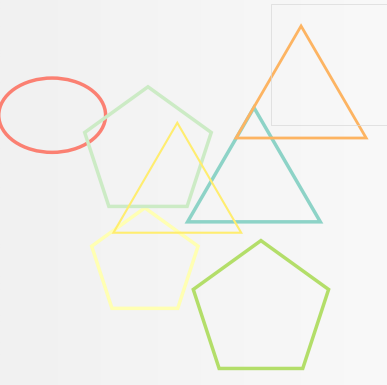[{"shape": "triangle", "thickness": 2.5, "radius": 0.99, "center": [0.655, 0.523]}, {"shape": "pentagon", "thickness": 2.5, "radius": 0.72, "center": [0.374, 0.316]}, {"shape": "oval", "thickness": 2.5, "radius": 0.69, "center": [0.135, 0.701]}, {"shape": "triangle", "thickness": 2, "radius": 0.97, "center": [0.777, 0.739]}, {"shape": "pentagon", "thickness": 2.5, "radius": 0.92, "center": [0.673, 0.191]}, {"shape": "square", "thickness": 0.5, "radius": 0.78, "center": [0.856, 0.833]}, {"shape": "pentagon", "thickness": 2.5, "radius": 0.86, "center": [0.382, 0.603]}, {"shape": "triangle", "thickness": 1.5, "radius": 0.95, "center": [0.458, 0.491]}]